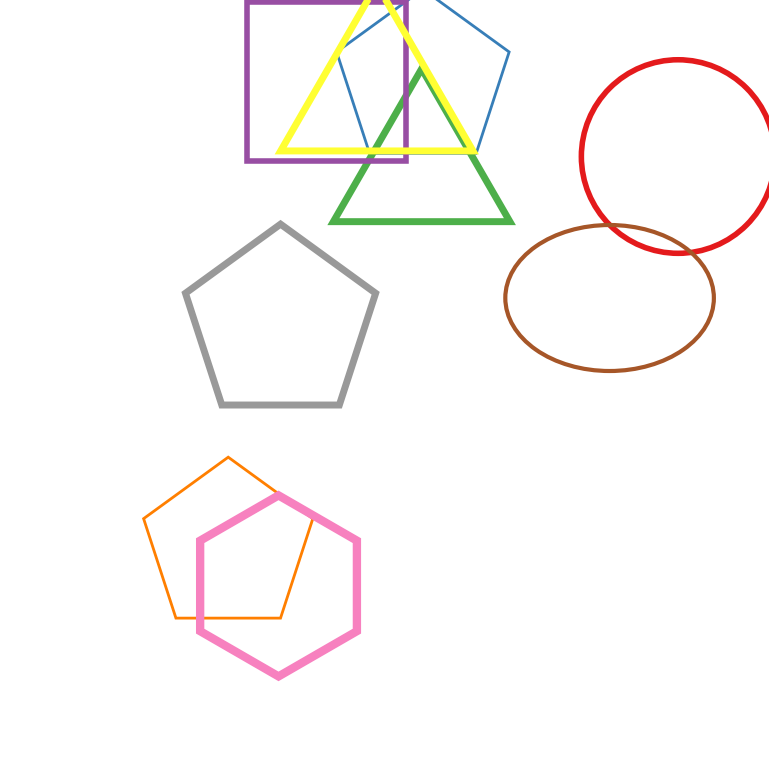[{"shape": "circle", "thickness": 2, "radius": 0.63, "center": [0.881, 0.797]}, {"shape": "pentagon", "thickness": 1, "radius": 0.59, "center": [0.549, 0.896]}, {"shape": "triangle", "thickness": 2.5, "radius": 0.66, "center": [0.548, 0.778]}, {"shape": "square", "thickness": 2, "radius": 0.52, "center": [0.424, 0.894]}, {"shape": "pentagon", "thickness": 1, "radius": 0.58, "center": [0.296, 0.291]}, {"shape": "triangle", "thickness": 2.5, "radius": 0.72, "center": [0.489, 0.876]}, {"shape": "oval", "thickness": 1.5, "radius": 0.68, "center": [0.792, 0.613]}, {"shape": "hexagon", "thickness": 3, "radius": 0.59, "center": [0.362, 0.239]}, {"shape": "pentagon", "thickness": 2.5, "radius": 0.65, "center": [0.364, 0.579]}]